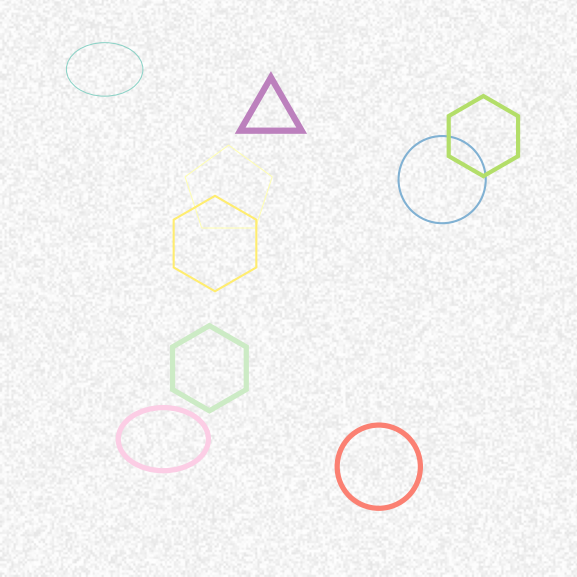[{"shape": "oval", "thickness": 0.5, "radius": 0.33, "center": [0.181, 0.879]}, {"shape": "pentagon", "thickness": 0.5, "radius": 0.4, "center": [0.396, 0.668]}, {"shape": "circle", "thickness": 2.5, "radius": 0.36, "center": [0.656, 0.191]}, {"shape": "circle", "thickness": 1, "radius": 0.38, "center": [0.766, 0.688]}, {"shape": "hexagon", "thickness": 2, "radius": 0.35, "center": [0.837, 0.763]}, {"shape": "oval", "thickness": 2.5, "radius": 0.39, "center": [0.283, 0.239]}, {"shape": "triangle", "thickness": 3, "radius": 0.31, "center": [0.469, 0.804]}, {"shape": "hexagon", "thickness": 2.5, "radius": 0.37, "center": [0.363, 0.362]}, {"shape": "hexagon", "thickness": 1, "radius": 0.41, "center": [0.372, 0.577]}]